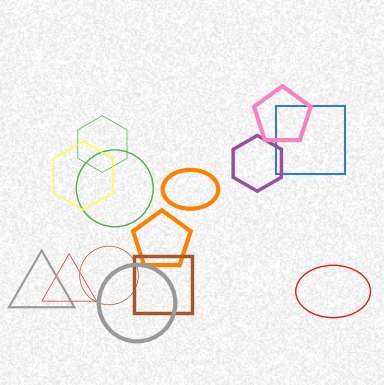[{"shape": "triangle", "thickness": 0.5, "radius": 0.41, "center": [0.18, 0.259]}, {"shape": "oval", "thickness": 1, "radius": 0.49, "center": [0.865, 0.243]}, {"shape": "square", "thickness": 1.5, "radius": 0.44, "center": [0.807, 0.636]}, {"shape": "circle", "thickness": 1, "radius": 0.5, "center": [0.298, 0.511]}, {"shape": "hexagon", "thickness": 0.5, "radius": 0.37, "center": [0.266, 0.626]}, {"shape": "hexagon", "thickness": 2.5, "radius": 0.36, "center": [0.668, 0.576]}, {"shape": "oval", "thickness": 3, "radius": 0.36, "center": [0.495, 0.508]}, {"shape": "pentagon", "thickness": 3, "radius": 0.39, "center": [0.42, 0.375]}, {"shape": "hexagon", "thickness": 1, "radius": 0.45, "center": [0.216, 0.544]}, {"shape": "circle", "thickness": 0.5, "radius": 0.38, "center": [0.283, 0.284]}, {"shape": "square", "thickness": 2.5, "radius": 0.37, "center": [0.424, 0.262]}, {"shape": "pentagon", "thickness": 3, "radius": 0.39, "center": [0.733, 0.699]}, {"shape": "triangle", "thickness": 1.5, "radius": 0.49, "center": [0.108, 0.251]}, {"shape": "circle", "thickness": 3, "radius": 0.5, "center": [0.356, 0.213]}]